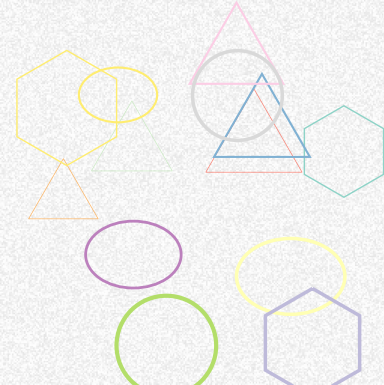[{"shape": "hexagon", "thickness": 1, "radius": 0.59, "center": [0.893, 0.606]}, {"shape": "oval", "thickness": 2.5, "radius": 0.7, "center": [0.755, 0.282]}, {"shape": "hexagon", "thickness": 2.5, "radius": 0.71, "center": [0.812, 0.109]}, {"shape": "triangle", "thickness": 0.5, "radius": 0.72, "center": [0.66, 0.625]}, {"shape": "triangle", "thickness": 1.5, "radius": 0.72, "center": [0.68, 0.664]}, {"shape": "triangle", "thickness": 0.5, "radius": 0.52, "center": [0.165, 0.484]}, {"shape": "circle", "thickness": 3, "radius": 0.65, "center": [0.432, 0.102]}, {"shape": "triangle", "thickness": 1.5, "radius": 0.7, "center": [0.614, 0.853]}, {"shape": "circle", "thickness": 2.5, "radius": 0.58, "center": [0.617, 0.752]}, {"shape": "oval", "thickness": 2, "radius": 0.62, "center": [0.346, 0.339]}, {"shape": "triangle", "thickness": 0.5, "radius": 0.61, "center": [0.342, 0.617]}, {"shape": "oval", "thickness": 1.5, "radius": 0.51, "center": [0.307, 0.753]}, {"shape": "hexagon", "thickness": 1, "radius": 0.75, "center": [0.173, 0.72]}]